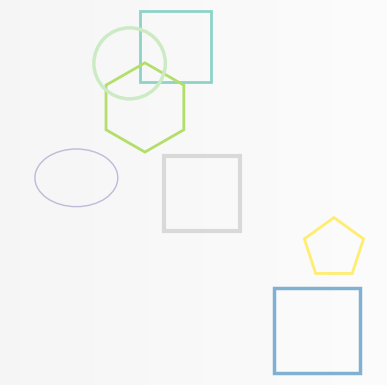[{"shape": "square", "thickness": 2, "radius": 0.46, "center": [0.454, 0.878]}, {"shape": "oval", "thickness": 1, "radius": 0.53, "center": [0.197, 0.538]}, {"shape": "square", "thickness": 2.5, "radius": 0.55, "center": [0.818, 0.14]}, {"shape": "hexagon", "thickness": 2, "radius": 0.58, "center": [0.374, 0.721]}, {"shape": "square", "thickness": 3, "radius": 0.49, "center": [0.522, 0.498]}, {"shape": "circle", "thickness": 2.5, "radius": 0.46, "center": [0.334, 0.835]}, {"shape": "pentagon", "thickness": 2, "radius": 0.4, "center": [0.862, 0.355]}]